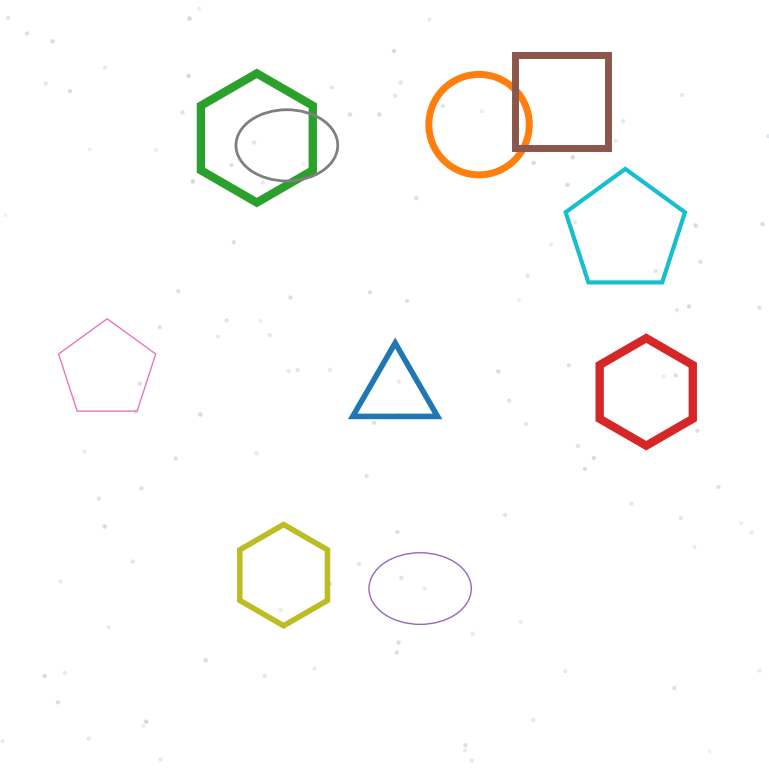[{"shape": "triangle", "thickness": 2, "radius": 0.32, "center": [0.513, 0.491]}, {"shape": "circle", "thickness": 2.5, "radius": 0.33, "center": [0.622, 0.838]}, {"shape": "hexagon", "thickness": 3, "radius": 0.42, "center": [0.334, 0.821]}, {"shape": "hexagon", "thickness": 3, "radius": 0.35, "center": [0.839, 0.491]}, {"shape": "oval", "thickness": 0.5, "radius": 0.33, "center": [0.546, 0.236]}, {"shape": "square", "thickness": 2.5, "radius": 0.3, "center": [0.73, 0.868]}, {"shape": "pentagon", "thickness": 0.5, "radius": 0.33, "center": [0.139, 0.52]}, {"shape": "oval", "thickness": 1, "radius": 0.33, "center": [0.373, 0.811]}, {"shape": "hexagon", "thickness": 2, "radius": 0.33, "center": [0.368, 0.253]}, {"shape": "pentagon", "thickness": 1.5, "radius": 0.41, "center": [0.812, 0.699]}]